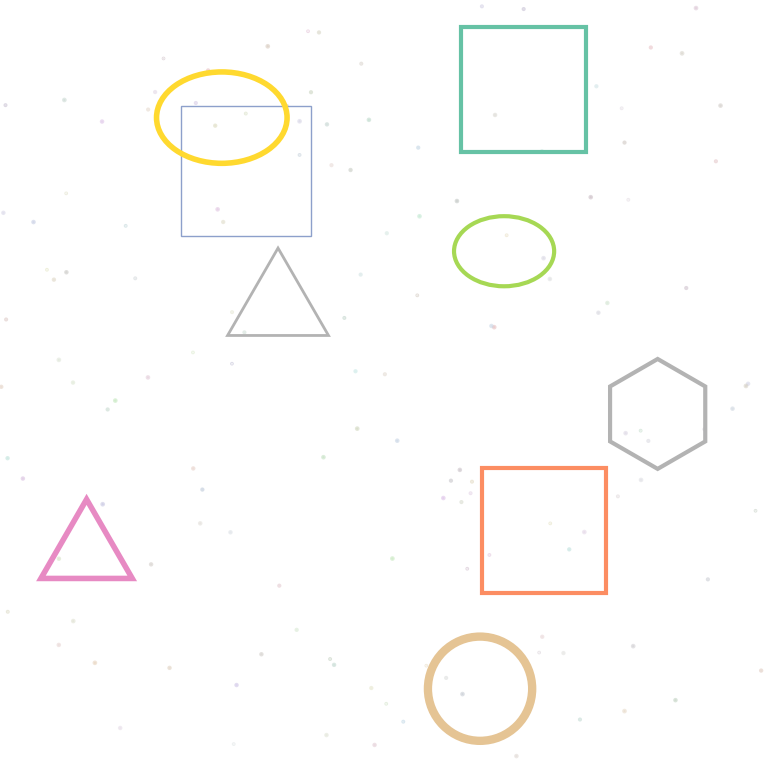[{"shape": "square", "thickness": 1.5, "radius": 0.41, "center": [0.68, 0.884]}, {"shape": "square", "thickness": 1.5, "radius": 0.4, "center": [0.707, 0.311]}, {"shape": "square", "thickness": 0.5, "radius": 0.42, "center": [0.319, 0.778]}, {"shape": "triangle", "thickness": 2, "radius": 0.34, "center": [0.112, 0.283]}, {"shape": "oval", "thickness": 1.5, "radius": 0.33, "center": [0.655, 0.674]}, {"shape": "oval", "thickness": 2, "radius": 0.42, "center": [0.288, 0.847]}, {"shape": "circle", "thickness": 3, "radius": 0.34, "center": [0.623, 0.106]}, {"shape": "hexagon", "thickness": 1.5, "radius": 0.36, "center": [0.854, 0.462]}, {"shape": "triangle", "thickness": 1, "radius": 0.38, "center": [0.361, 0.602]}]